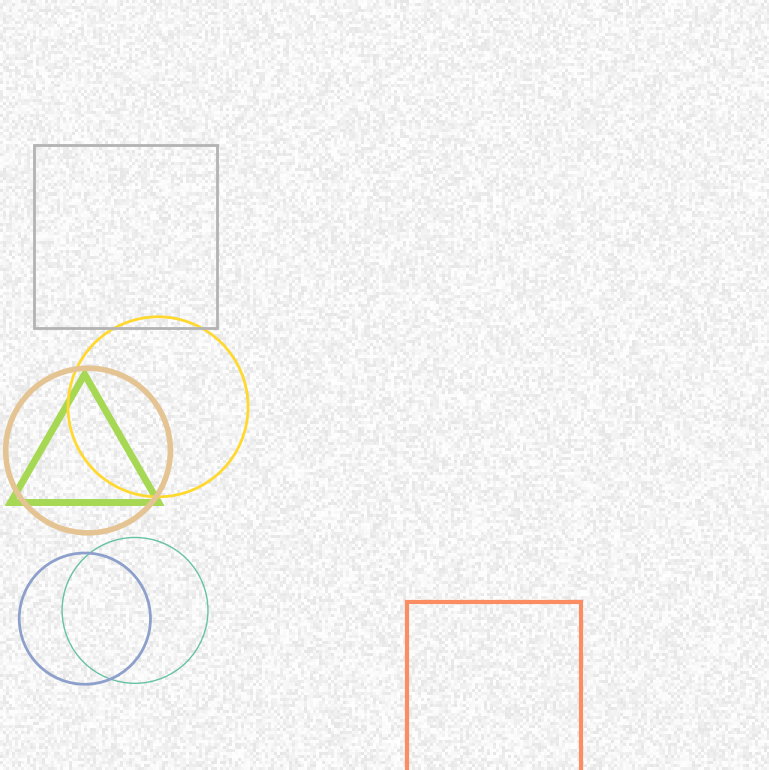[{"shape": "circle", "thickness": 0.5, "radius": 0.47, "center": [0.175, 0.207]}, {"shape": "square", "thickness": 1.5, "radius": 0.56, "center": [0.642, 0.106]}, {"shape": "circle", "thickness": 1, "radius": 0.43, "center": [0.11, 0.197]}, {"shape": "triangle", "thickness": 2.5, "radius": 0.55, "center": [0.11, 0.403]}, {"shape": "circle", "thickness": 1, "radius": 0.58, "center": [0.205, 0.472]}, {"shape": "circle", "thickness": 2, "radius": 0.53, "center": [0.114, 0.415]}, {"shape": "square", "thickness": 1, "radius": 0.6, "center": [0.163, 0.692]}]